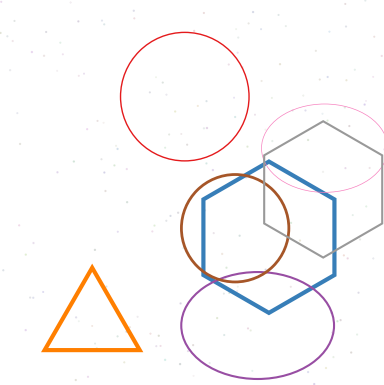[{"shape": "circle", "thickness": 1, "radius": 0.83, "center": [0.48, 0.749]}, {"shape": "hexagon", "thickness": 3, "radius": 0.98, "center": [0.699, 0.384]}, {"shape": "oval", "thickness": 1.5, "radius": 0.99, "center": [0.669, 0.155]}, {"shape": "triangle", "thickness": 3, "radius": 0.71, "center": [0.239, 0.162]}, {"shape": "circle", "thickness": 2, "radius": 0.7, "center": [0.611, 0.407]}, {"shape": "oval", "thickness": 0.5, "radius": 0.82, "center": [0.843, 0.615]}, {"shape": "hexagon", "thickness": 1.5, "radius": 0.88, "center": [0.839, 0.508]}]